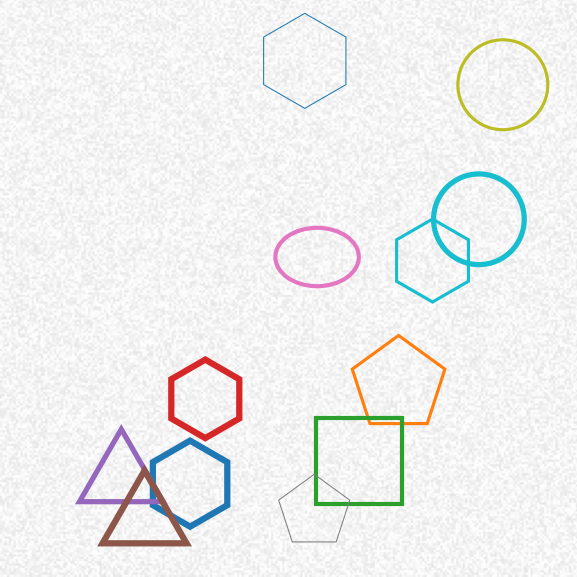[{"shape": "hexagon", "thickness": 0.5, "radius": 0.41, "center": [0.528, 0.894]}, {"shape": "hexagon", "thickness": 3, "radius": 0.37, "center": [0.329, 0.162]}, {"shape": "pentagon", "thickness": 1.5, "radius": 0.42, "center": [0.69, 0.334]}, {"shape": "square", "thickness": 2, "radius": 0.37, "center": [0.621, 0.201]}, {"shape": "hexagon", "thickness": 3, "radius": 0.34, "center": [0.355, 0.308]}, {"shape": "triangle", "thickness": 2.5, "radius": 0.42, "center": [0.21, 0.172]}, {"shape": "triangle", "thickness": 3, "radius": 0.42, "center": [0.25, 0.1]}, {"shape": "oval", "thickness": 2, "radius": 0.36, "center": [0.549, 0.554]}, {"shape": "pentagon", "thickness": 0.5, "radius": 0.32, "center": [0.544, 0.113]}, {"shape": "circle", "thickness": 1.5, "radius": 0.39, "center": [0.871, 0.852]}, {"shape": "circle", "thickness": 2.5, "radius": 0.39, "center": [0.829, 0.619]}, {"shape": "hexagon", "thickness": 1.5, "radius": 0.36, "center": [0.749, 0.548]}]